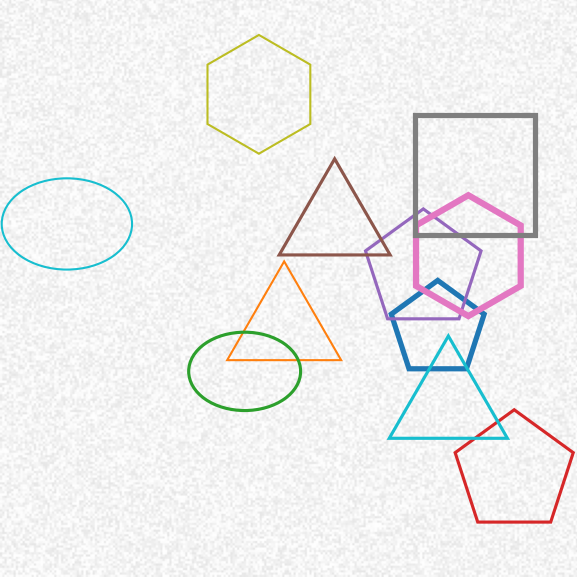[{"shape": "pentagon", "thickness": 2.5, "radius": 0.42, "center": [0.758, 0.429]}, {"shape": "triangle", "thickness": 1, "radius": 0.57, "center": [0.492, 0.432]}, {"shape": "oval", "thickness": 1.5, "radius": 0.48, "center": [0.424, 0.356]}, {"shape": "pentagon", "thickness": 1.5, "radius": 0.54, "center": [0.89, 0.182]}, {"shape": "pentagon", "thickness": 1.5, "radius": 0.53, "center": [0.733, 0.532]}, {"shape": "triangle", "thickness": 1.5, "radius": 0.55, "center": [0.58, 0.613]}, {"shape": "hexagon", "thickness": 3, "radius": 0.52, "center": [0.811, 0.556]}, {"shape": "square", "thickness": 2.5, "radius": 0.52, "center": [0.823, 0.697]}, {"shape": "hexagon", "thickness": 1, "radius": 0.51, "center": [0.448, 0.836]}, {"shape": "triangle", "thickness": 1.5, "radius": 0.59, "center": [0.776, 0.299]}, {"shape": "oval", "thickness": 1, "radius": 0.56, "center": [0.116, 0.611]}]